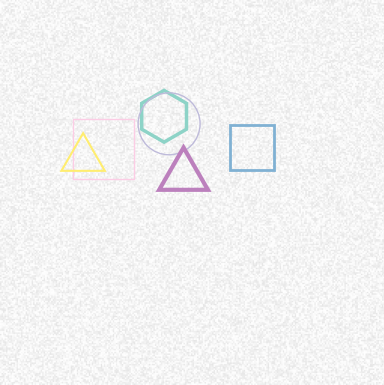[{"shape": "hexagon", "thickness": 2.5, "radius": 0.34, "center": [0.426, 0.698]}, {"shape": "circle", "thickness": 1, "radius": 0.4, "center": [0.439, 0.678]}, {"shape": "square", "thickness": 2, "radius": 0.29, "center": [0.654, 0.617]}, {"shape": "square", "thickness": 1, "radius": 0.39, "center": [0.268, 0.613]}, {"shape": "triangle", "thickness": 3, "radius": 0.37, "center": [0.477, 0.544]}, {"shape": "triangle", "thickness": 1.5, "radius": 0.33, "center": [0.216, 0.589]}]